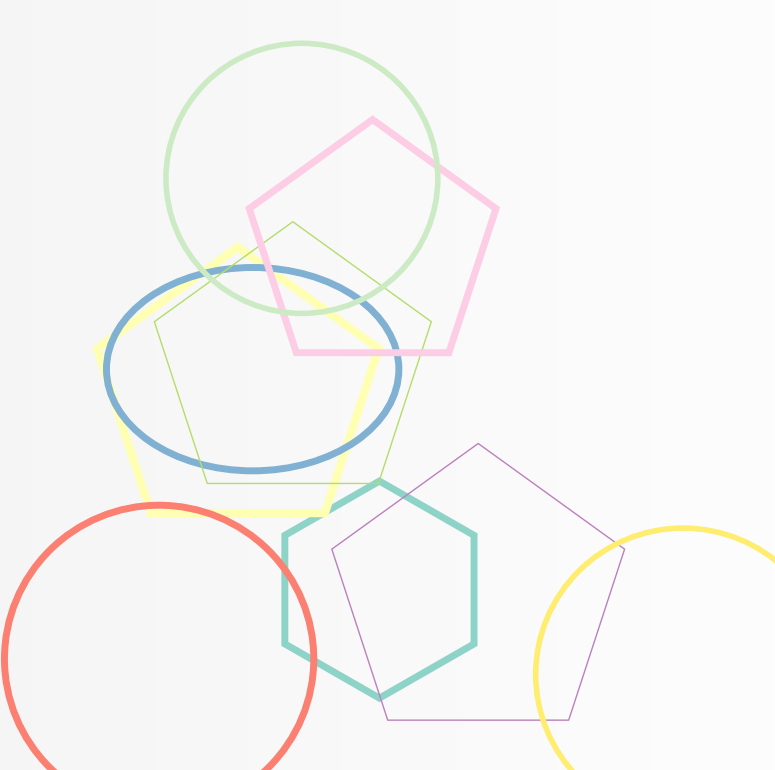[{"shape": "hexagon", "thickness": 2.5, "radius": 0.7, "center": [0.49, 0.234]}, {"shape": "pentagon", "thickness": 3, "radius": 0.95, "center": [0.307, 0.488]}, {"shape": "circle", "thickness": 2.5, "radius": 1.0, "center": [0.205, 0.144]}, {"shape": "oval", "thickness": 2.5, "radius": 0.94, "center": [0.326, 0.521]}, {"shape": "pentagon", "thickness": 0.5, "radius": 0.94, "center": [0.378, 0.524]}, {"shape": "pentagon", "thickness": 2.5, "radius": 0.84, "center": [0.481, 0.677]}, {"shape": "pentagon", "thickness": 0.5, "radius": 0.99, "center": [0.617, 0.225]}, {"shape": "circle", "thickness": 2, "radius": 0.88, "center": [0.39, 0.768]}, {"shape": "circle", "thickness": 2, "radius": 0.95, "center": [0.881, 0.124]}]